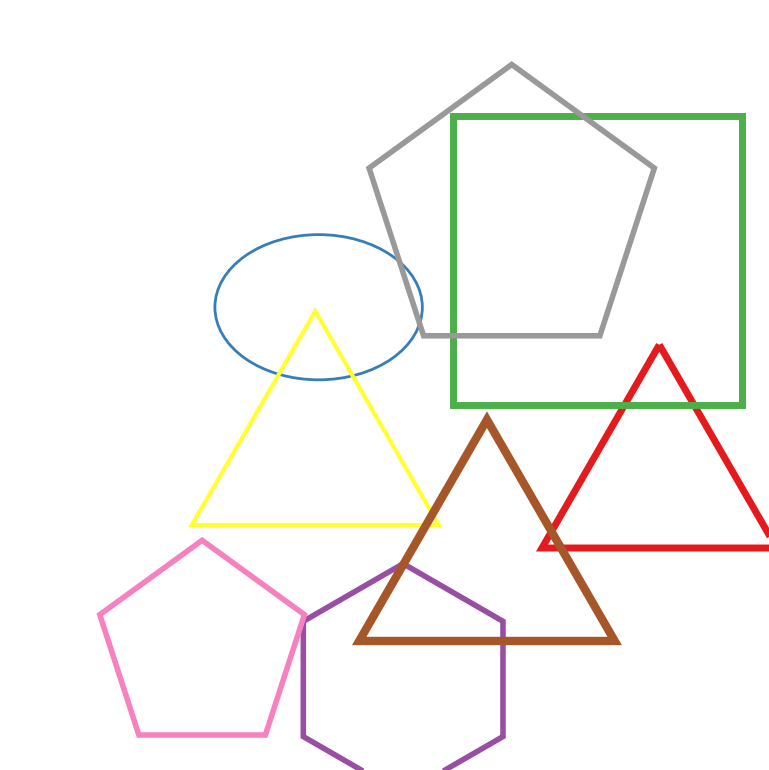[{"shape": "triangle", "thickness": 2.5, "radius": 0.88, "center": [0.856, 0.376]}, {"shape": "oval", "thickness": 1, "radius": 0.67, "center": [0.414, 0.601]}, {"shape": "square", "thickness": 2.5, "radius": 0.94, "center": [0.776, 0.662]}, {"shape": "hexagon", "thickness": 2, "radius": 0.75, "center": [0.524, 0.118]}, {"shape": "triangle", "thickness": 1.5, "radius": 0.93, "center": [0.409, 0.411]}, {"shape": "triangle", "thickness": 3, "radius": 0.96, "center": [0.632, 0.263]}, {"shape": "pentagon", "thickness": 2, "radius": 0.7, "center": [0.262, 0.159]}, {"shape": "pentagon", "thickness": 2, "radius": 0.97, "center": [0.665, 0.721]}]